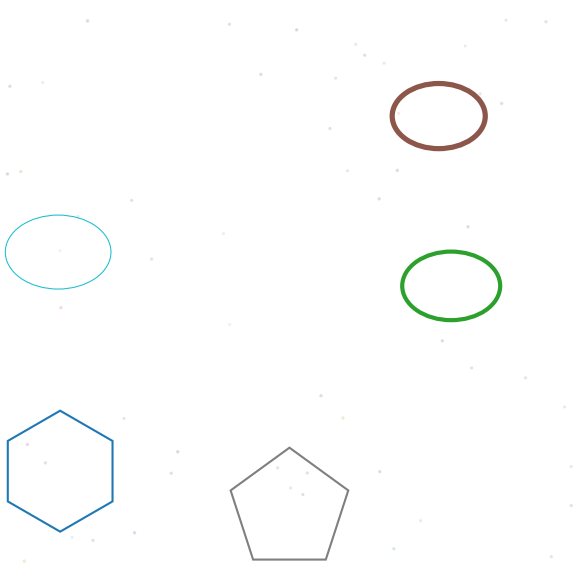[{"shape": "hexagon", "thickness": 1, "radius": 0.52, "center": [0.104, 0.183]}, {"shape": "oval", "thickness": 2, "radius": 0.42, "center": [0.781, 0.504]}, {"shape": "oval", "thickness": 2.5, "radius": 0.4, "center": [0.76, 0.798]}, {"shape": "pentagon", "thickness": 1, "radius": 0.54, "center": [0.501, 0.117]}, {"shape": "oval", "thickness": 0.5, "radius": 0.46, "center": [0.101, 0.563]}]